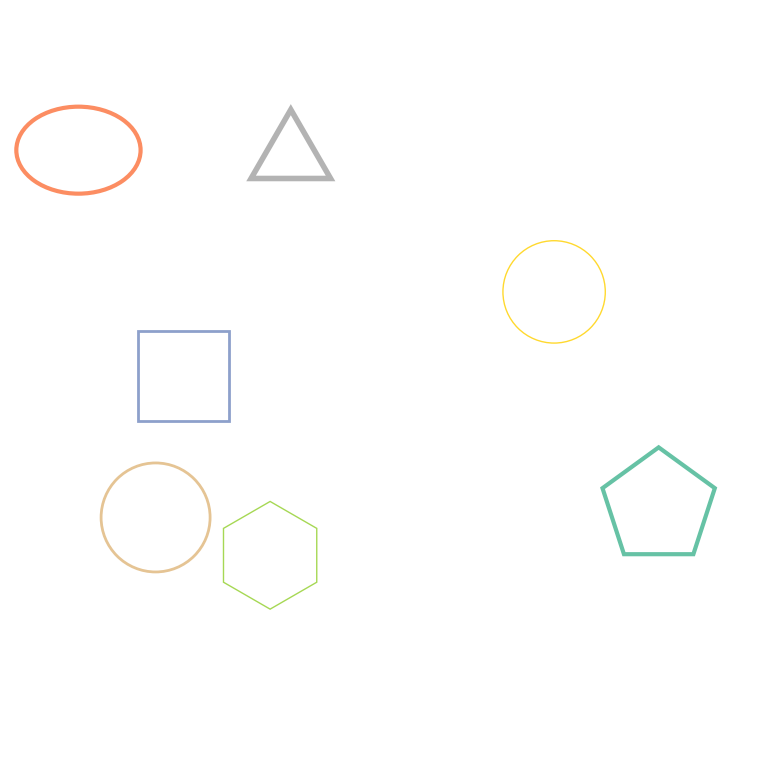[{"shape": "pentagon", "thickness": 1.5, "radius": 0.38, "center": [0.855, 0.342]}, {"shape": "oval", "thickness": 1.5, "radius": 0.4, "center": [0.102, 0.805]}, {"shape": "square", "thickness": 1, "radius": 0.29, "center": [0.239, 0.512]}, {"shape": "hexagon", "thickness": 0.5, "radius": 0.35, "center": [0.351, 0.279]}, {"shape": "circle", "thickness": 0.5, "radius": 0.33, "center": [0.72, 0.621]}, {"shape": "circle", "thickness": 1, "radius": 0.35, "center": [0.202, 0.328]}, {"shape": "triangle", "thickness": 2, "radius": 0.3, "center": [0.378, 0.798]}]